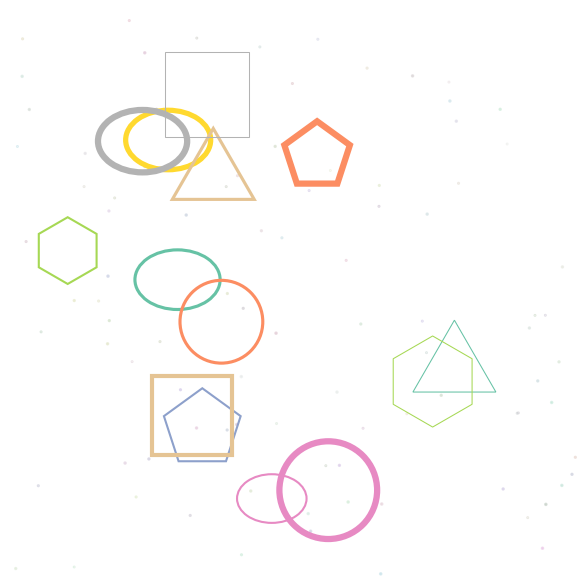[{"shape": "triangle", "thickness": 0.5, "radius": 0.41, "center": [0.787, 0.362]}, {"shape": "oval", "thickness": 1.5, "radius": 0.37, "center": [0.307, 0.515]}, {"shape": "pentagon", "thickness": 3, "radius": 0.3, "center": [0.549, 0.729]}, {"shape": "circle", "thickness": 1.5, "radius": 0.36, "center": [0.383, 0.442]}, {"shape": "pentagon", "thickness": 1, "radius": 0.35, "center": [0.35, 0.257]}, {"shape": "oval", "thickness": 1, "radius": 0.3, "center": [0.471, 0.136]}, {"shape": "circle", "thickness": 3, "radius": 0.42, "center": [0.568, 0.15]}, {"shape": "hexagon", "thickness": 1, "radius": 0.29, "center": [0.117, 0.565]}, {"shape": "hexagon", "thickness": 0.5, "radius": 0.39, "center": [0.749, 0.339]}, {"shape": "oval", "thickness": 2.5, "radius": 0.37, "center": [0.291, 0.757]}, {"shape": "triangle", "thickness": 1.5, "radius": 0.41, "center": [0.369, 0.695]}, {"shape": "square", "thickness": 2, "radius": 0.34, "center": [0.332, 0.28]}, {"shape": "square", "thickness": 0.5, "radius": 0.37, "center": [0.358, 0.836]}, {"shape": "oval", "thickness": 3, "radius": 0.39, "center": [0.247, 0.755]}]